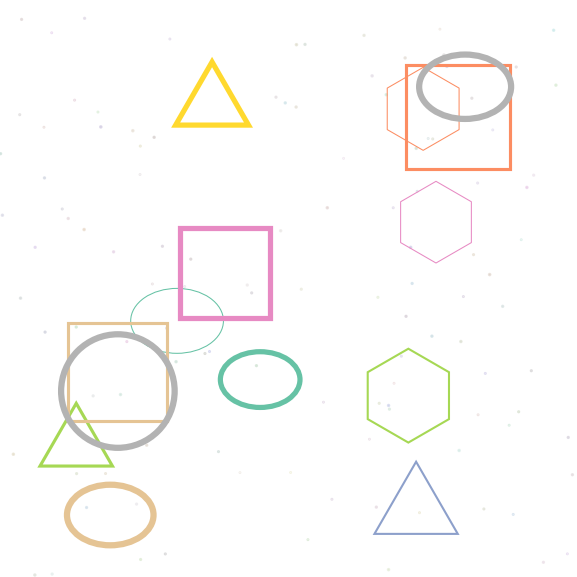[{"shape": "oval", "thickness": 0.5, "radius": 0.4, "center": [0.307, 0.444]}, {"shape": "oval", "thickness": 2.5, "radius": 0.34, "center": [0.451, 0.342]}, {"shape": "hexagon", "thickness": 0.5, "radius": 0.36, "center": [0.733, 0.811]}, {"shape": "square", "thickness": 1.5, "radius": 0.45, "center": [0.794, 0.796]}, {"shape": "triangle", "thickness": 1, "radius": 0.42, "center": [0.721, 0.116]}, {"shape": "square", "thickness": 2.5, "radius": 0.39, "center": [0.39, 0.527]}, {"shape": "hexagon", "thickness": 0.5, "radius": 0.35, "center": [0.755, 0.614]}, {"shape": "triangle", "thickness": 1.5, "radius": 0.36, "center": [0.132, 0.228]}, {"shape": "hexagon", "thickness": 1, "radius": 0.41, "center": [0.707, 0.314]}, {"shape": "triangle", "thickness": 2.5, "radius": 0.36, "center": [0.367, 0.819]}, {"shape": "oval", "thickness": 3, "radius": 0.37, "center": [0.191, 0.107]}, {"shape": "square", "thickness": 1.5, "radius": 0.43, "center": [0.203, 0.355]}, {"shape": "circle", "thickness": 3, "radius": 0.49, "center": [0.204, 0.322]}, {"shape": "oval", "thickness": 3, "radius": 0.4, "center": [0.805, 0.849]}]